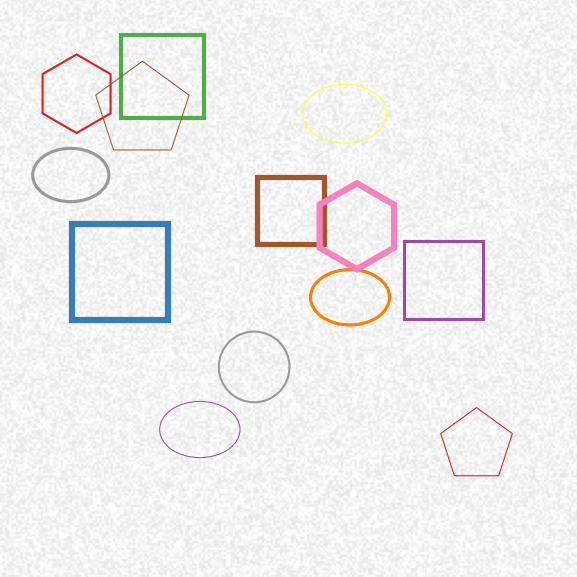[{"shape": "hexagon", "thickness": 1, "radius": 0.34, "center": [0.133, 0.837]}, {"shape": "pentagon", "thickness": 0.5, "radius": 0.33, "center": [0.825, 0.228]}, {"shape": "square", "thickness": 3, "radius": 0.42, "center": [0.207, 0.528]}, {"shape": "square", "thickness": 2, "radius": 0.36, "center": [0.282, 0.867]}, {"shape": "oval", "thickness": 0.5, "radius": 0.35, "center": [0.346, 0.255]}, {"shape": "square", "thickness": 1.5, "radius": 0.34, "center": [0.768, 0.515]}, {"shape": "oval", "thickness": 1.5, "radius": 0.34, "center": [0.606, 0.484]}, {"shape": "oval", "thickness": 0.5, "radius": 0.36, "center": [0.597, 0.802]}, {"shape": "pentagon", "thickness": 0.5, "radius": 0.42, "center": [0.247, 0.808]}, {"shape": "square", "thickness": 2.5, "radius": 0.29, "center": [0.503, 0.635]}, {"shape": "hexagon", "thickness": 3, "radius": 0.37, "center": [0.618, 0.607]}, {"shape": "oval", "thickness": 1.5, "radius": 0.33, "center": [0.123, 0.696]}, {"shape": "circle", "thickness": 1, "radius": 0.31, "center": [0.44, 0.364]}]